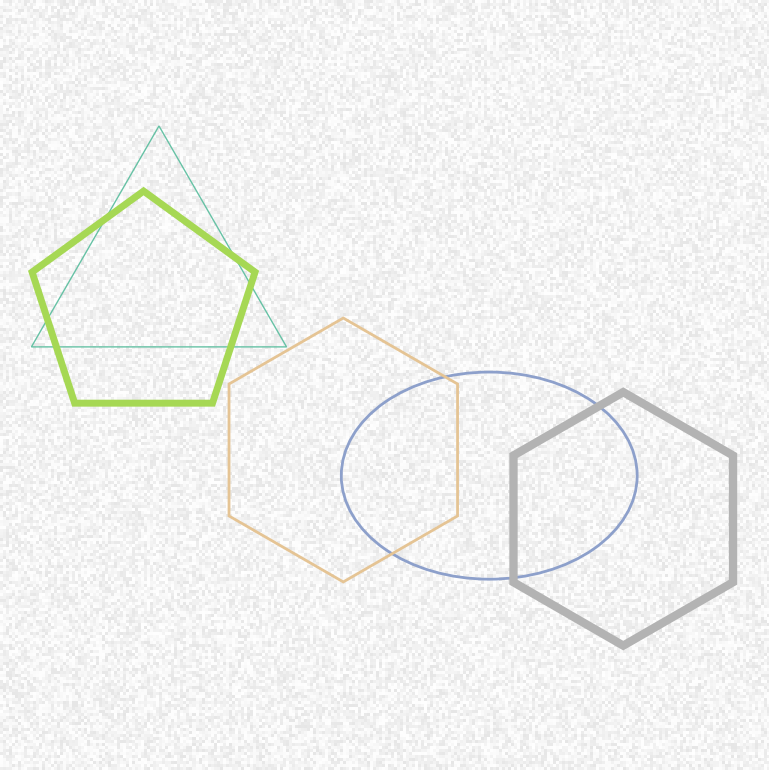[{"shape": "triangle", "thickness": 0.5, "radius": 0.96, "center": [0.206, 0.645]}, {"shape": "oval", "thickness": 1, "radius": 0.96, "center": [0.635, 0.382]}, {"shape": "pentagon", "thickness": 2.5, "radius": 0.76, "center": [0.186, 0.6]}, {"shape": "hexagon", "thickness": 1, "radius": 0.86, "center": [0.446, 0.416]}, {"shape": "hexagon", "thickness": 3, "radius": 0.82, "center": [0.809, 0.326]}]